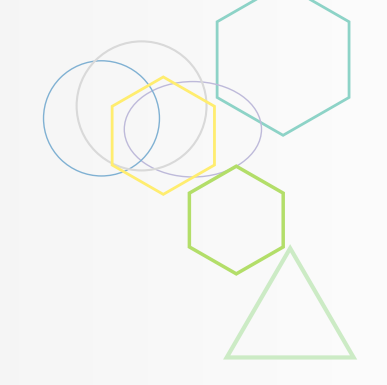[{"shape": "hexagon", "thickness": 2, "radius": 0.98, "center": [0.731, 0.845]}, {"shape": "oval", "thickness": 1, "radius": 0.89, "center": [0.498, 0.664]}, {"shape": "circle", "thickness": 1, "radius": 0.75, "center": [0.262, 0.693]}, {"shape": "hexagon", "thickness": 2.5, "radius": 0.7, "center": [0.61, 0.429]}, {"shape": "circle", "thickness": 1.5, "radius": 0.84, "center": [0.365, 0.725]}, {"shape": "triangle", "thickness": 3, "radius": 0.95, "center": [0.749, 0.166]}, {"shape": "hexagon", "thickness": 2, "radius": 0.76, "center": [0.421, 0.648]}]